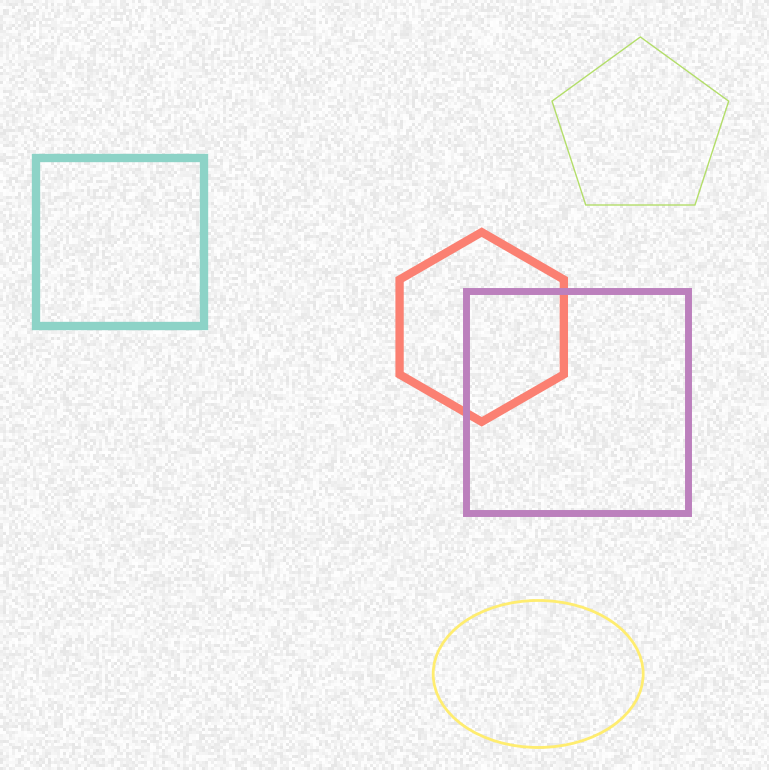[{"shape": "square", "thickness": 3, "radius": 0.54, "center": [0.156, 0.686]}, {"shape": "hexagon", "thickness": 3, "radius": 0.62, "center": [0.626, 0.575]}, {"shape": "pentagon", "thickness": 0.5, "radius": 0.6, "center": [0.832, 0.831]}, {"shape": "square", "thickness": 2.5, "radius": 0.72, "center": [0.749, 0.478]}, {"shape": "oval", "thickness": 1, "radius": 0.68, "center": [0.699, 0.125]}]